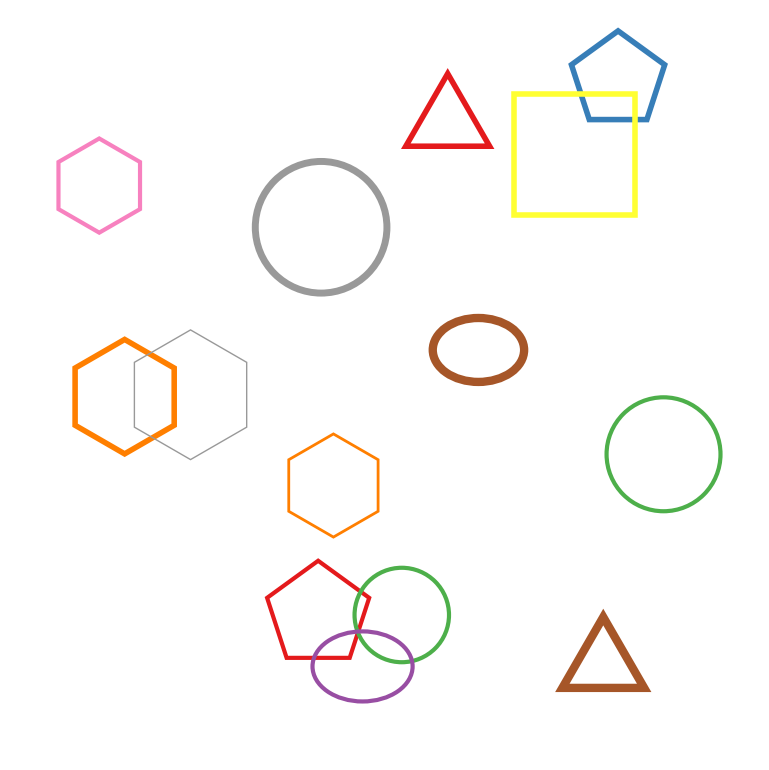[{"shape": "triangle", "thickness": 2, "radius": 0.31, "center": [0.581, 0.842]}, {"shape": "pentagon", "thickness": 1.5, "radius": 0.35, "center": [0.413, 0.202]}, {"shape": "pentagon", "thickness": 2, "radius": 0.32, "center": [0.803, 0.896]}, {"shape": "circle", "thickness": 1.5, "radius": 0.37, "center": [0.862, 0.41]}, {"shape": "circle", "thickness": 1.5, "radius": 0.31, "center": [0.522, 0.201]}, {"shape": "oval", "thickness": 1.5, "radius": 0.33, "center": [0.471, 0.135]}, {"shape": "hexagon", "thickness": 2, "radius": 0.37, "center": [0.162, 0.485]}, {"shape": "hexagon", "thickness": 1, "radius": 0.33, "center": [0.433, 0.369]}, {"shape": "square", "thickness": 2, "radius": 0.39, "center": [0.746, 0.799]}, {"shape": "triangle", "thickness": 3, "radius": 0.31, "center": [0.783, 0.137]}, {"shape": "oval", "thickness": 3, "radius": 0.3, "center": [0.621, 0.546]}, {"shape": "hexagon", "thickness": 1.5, "radius": 0.31, "center": [0.129, 0.759]}, {"shape": "hexagon", "thickness": 0.5, "radius": 0.42, "center": [0.247, 0.487]}, {"shape": "circle", "thickness": 2.5, "radius": 0.43, "center": [0.417, 0.705]}]